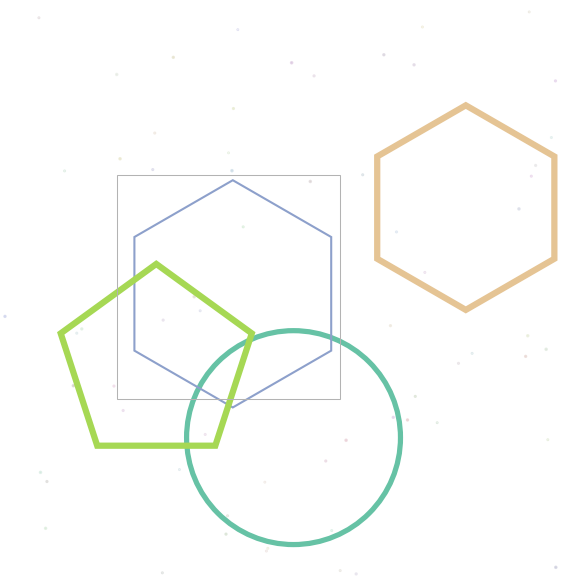[{"shape": "circle", "thickness": 2.5, "radius": 0.93, "center": [0.508, 0.241]}, {"shape": "hexagon", "thickness": 1, "radius": 0.98, "center": [0.403, 0.49]}, {"shape": "pentagon", "thickness": 3, "radius": 0.87, "center": [0.271, 0.368]}, {"shape": "hexagon", "thickness": 3, "radius": 0.89, "center": [0.807, 0.64]}, {"shape": "square", "thickness": 0.5, "radius": 0.97, "center": [0.396, 0.502]}]